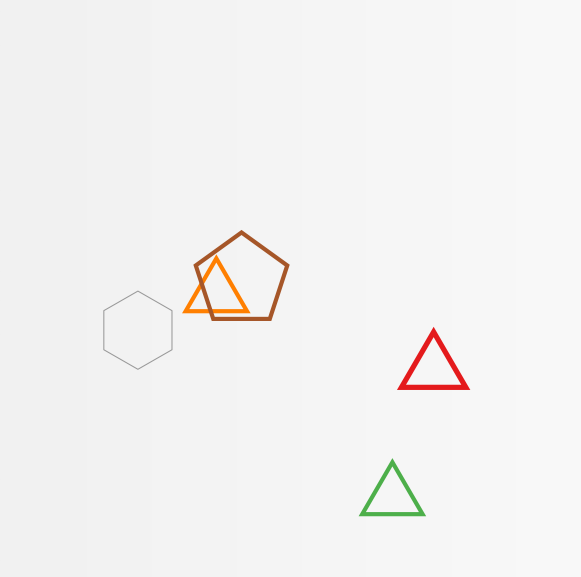[{"shape": "triangle", "thickness": 2.5, "radius": 0.32, "center": [0.746, 0.36]}, {"shape": "triangle", "thickness": 2, "radius": 0.3, "center": [0.675, 0.139]}, {"shape": "triangle", "thickness": 2, "radius": 0.3, "center": [0.372, 0.491]}, {"shape": "pentagon", "thickness": 2, "radius": 0.41, "center": [0.416, 0.514]}, {"shape": "hexagon", "thickness": 0.5, "radius": 0.34, "center": [0.237, 0.427]}]